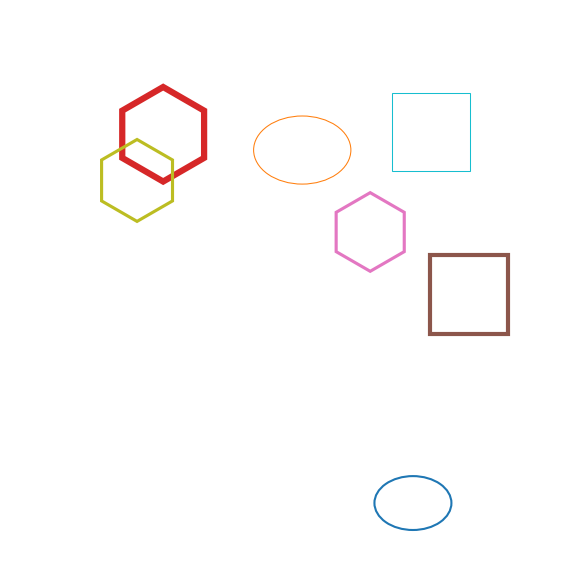[{"shape": "oval", "thickness": 1, "radius": 0.33, "center": [0.715, 0.128]}, {"shape": "oval", "thickness": 0.5, "radius": 0.42, "center": [0.523, 0.739]}, {"shape": "hexagon", "thickness": 3, "radius": 0.41, "center": [0.283, 0.767]}, {"shape": "square", "thickness": 2, "radius": 0.34, "center": [0.812, 0.489]}, {"shape": "hexagon", "thickness": 1.5, "radius": 0.34, "center": [0.641, 0.597]}, {"shape": "hexagon", "thickness": 1.5, "radius": 0.35, "center": [0.237, 0.687]}, {"shape": "square", "thickness": 0.5, "radius": 0.34, "center": [0.746, 0.771]}]